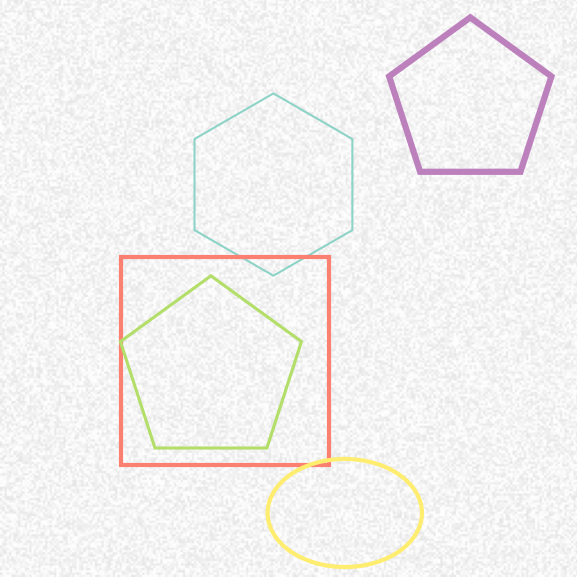[{"shape": "hexagon", "thickness": 1, "radius": 0.79, "center": [0.473, 0.68]}, {"shape": "square", "thickness": 2, "radius": 0.9, "center": [0.389, 0.375]}, {"shape": "pentagon", "thickness": 1.5, "radius": 0.82, "center": [0.365, 0.357]}, {"shape": "pentagon", "thickness": 3, "radius": 0.74, "center": [0.814, 0.821]}, {"shape": "oval", "thickness": 2, "radius": 0.67, "center": [0.597, 0.111]}]